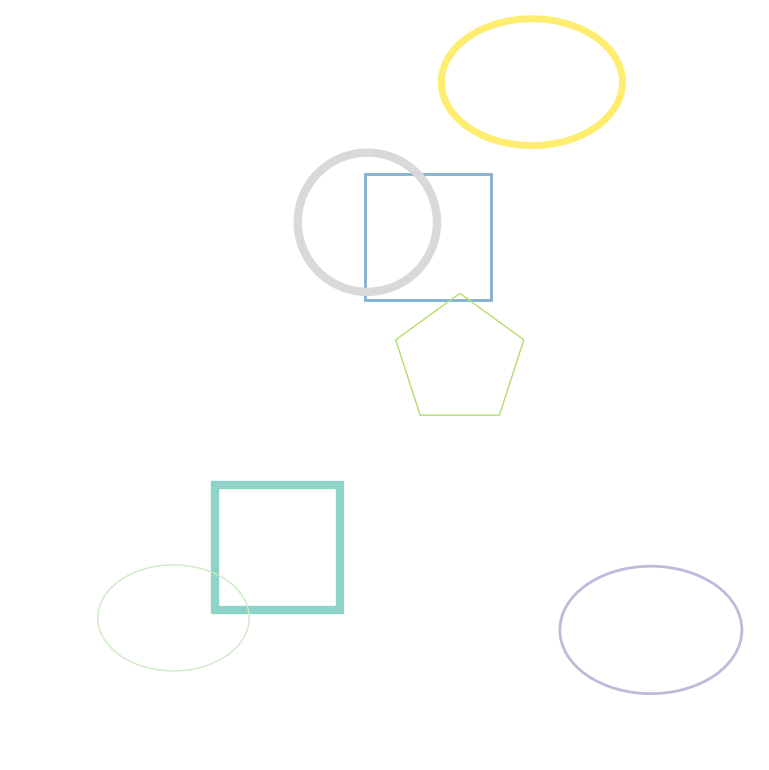[{"shape": "square", "thickness": 3, "radius": 0.41, "center": [0.36, 0.289]}, {"shape": "oval", "thickness": 1, "radius": 0.59, "center": [0.845, 0.182]}, {"shape": "square", "thickness": 1, "radius": 0.41, "center": [0.556, 0.692]}, {"shape": "pentagon", "thickness": 0.5, "radius": 0.44, "center": [0.597, 0.532]}, {"shape": "circle", "thickness": 3, "radius": 0.45, "center": [0.477, 0.711]}, {"shape": "oval", "thickness": 0.5, "radius": 0.49, "center": [0.225, 0.198]}, {"shape": "oval", "thickness": 2.5, "radius": 0.59, "center": [0.691, 0.893]}]